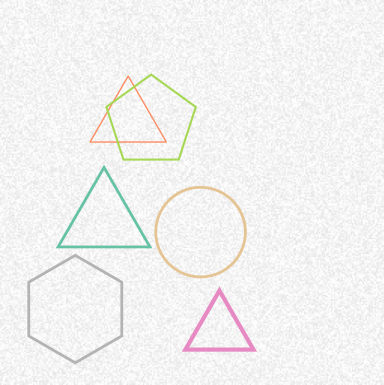[{"shape": "triangle", "thickness": 2, "radius": 0.69, "center": [0.27, 0.427]}, {"shape": "triangle", "thickness": 1, "radius": 0.57, "center": [0.333, 0.688]}, {"shape": "triangle", "thickness": 3, "radius": 0.51, "center": [0.57, 0.143]}, {"shape": "pentagon", "thickness": 1.5, "radius": 0.61, "center": [0.392, 0.684]}, {"shape": "circle", "thickness": 2, "radius": 0.58, "center": [0.521, 0.397]}, {"shape": "hexagon", "thickness": 2, "radius": 0.7, "center": [0.195, 0.197]}]